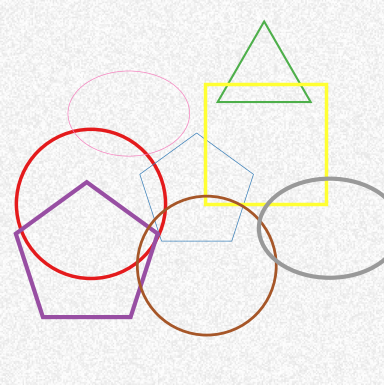[{"shape": "circle", "thickness": 2.5, "radius": 0.97, "center": [0.236, 0.47]}, {"shape": "pentagon", "thickness": 0.5, "radius": 0.78, "center": [0.511, 0.499]}, {"shape": "triangle", "thickness": 1.5, "radius": 0.7, "center": [0.686, 0.805]}, {"shape": "pentagon", "thickness": 3, "radius": 0.97, "center": [0.225, 0.333]}, {"shape": "square", "thickness": 2.5, "radius": 0.78, "center": [0.69, 0.626]}, {"shape": "circle", "thickness": 2, "radius": 0.9, "center": [0.537, 0.31]}, {"shape": "oval", "thickness": 0.5, "radius": 0.79, "center": [0.335, 0.705]}, {"shape": "oval", "thickness": 3, "radius": 0.92, "center": [0.856, 0.407]}]